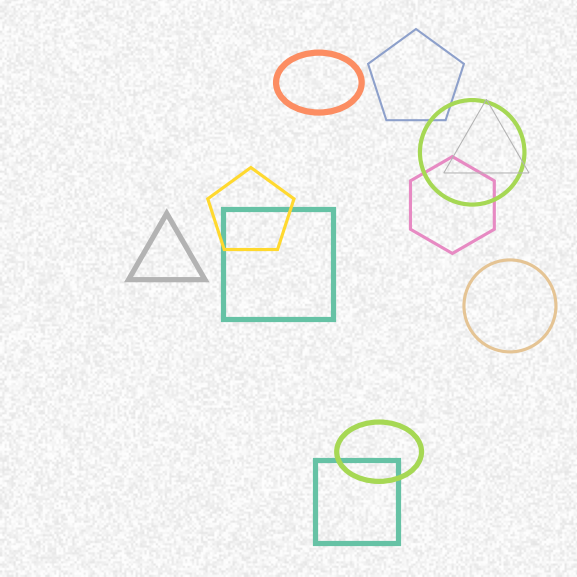[{"shape": "square", "thickness": 2.5, "radius": 0.36, "center": [0.618, 0.131]}, {"shape": "square", "thickness": 2.5, "radius": 0.48, "center": [0.481, 0.542]}, {"shape": "oval", "thickness": 3, "radius": 0.37, "center": [0.552, 0.856]}, {"shape": "pentagon", "thickness": 1, "radius": 0.44, "center": [0.72, 0.862]}, {"shape": "hexagon", "thickness": 1.5, "radius": 0.42, "center": [0.783, 0.644]}, {"shape": "circle", "thickness": 2, "radius": 0.45, "center": [0.818, 0.735]}, {"shape": "oval", "thickness": 2.5, "radius": 0.37, "center": [0.656, 0.217]}, {"shape": "pentagon", "thickness": 1.5, "radius": 0.39, "center": [0.434, 0.631]}, {"shape": "circle", "thickness": 1.5, "radius": 0.4, "center": [0.883, 0.469]}, {"shape": "triangle", "thickness": 2.5, "radius": 0.38, "center": [0.289, 0.553]}, {"shape": "triangle", "thickness": 0.5, "radius": 0.43, "center": [0.842, 0.742]}]